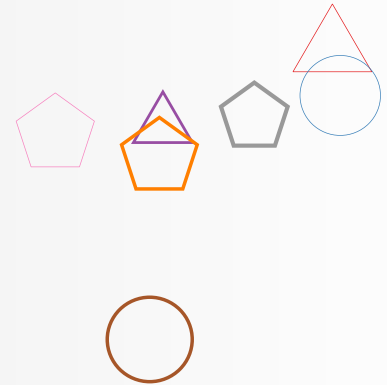[{"shape": "triangle", "thickness": 0.5, "radius": 0.59, "center": [0.858, 0.872]}, {"shape": "circle", "thickness": 0.5, "radius": 0.52, "center": [0.878, 0.752]}, {"shape": "triangle", "thickness": 2, "radius": 0.44, "center": [0.42, 0.674]}, {"shape": "pentagon", "thickness": 2.5, "radius": 0.51, "center": [0.411, 0.592]}, {"shape": "circle", "thickness": 2.5, "radius": 0.55, "center": [0.386, 0.118]}, {"shape": "pentagon", "thickness": 0.5, "radius": 0.53, "center": [0.143, 0.652]}, {"shape": "pentagon", "thickness": 3, "radius": 0.45, "center": [0.656, 0.695]}]